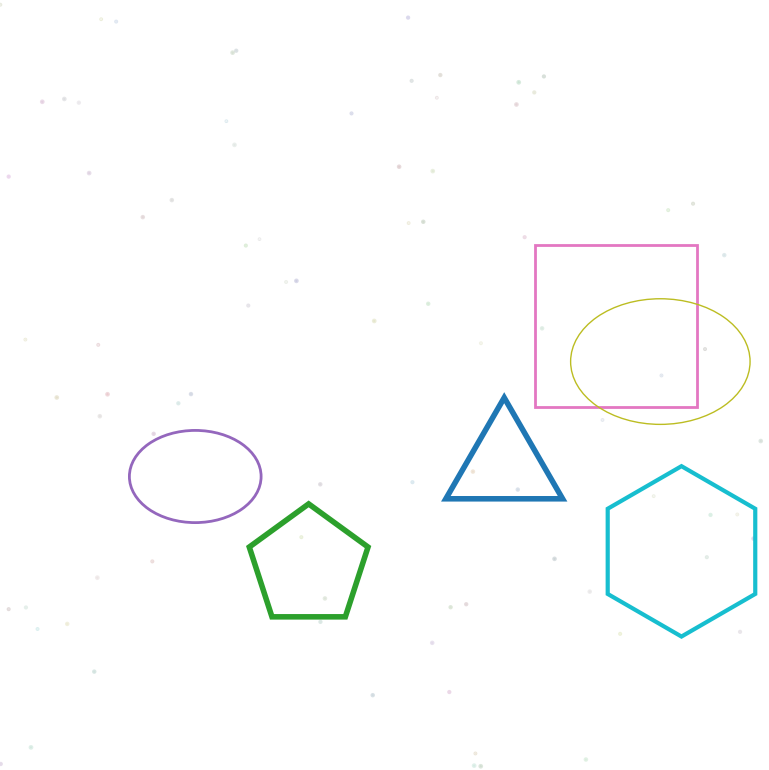[{"shape": "triangle", "thickness": 2, "radius": 0.44, "center": [0.655, 0.396]}, {"shape": "pentagon", "thickness": 2, "radius": 0.41, "center": [0.401, 0.265]}, {"shape": "oval", "thickness": 1, "radius": 0.43, "center": [0.254, 0.381]}, {"shape": "square", "thickness": 1, "radius": 0.53, "center": [0.8, 0.577]}, {"shape": "oval", "thickness": 0.5, "radius": 0.58, "center": [0.858, 0.53]}, {"shape": "hexagon", "thickness": 1.5, "radius": 0.55, "center": [0.885, 0.284]}]